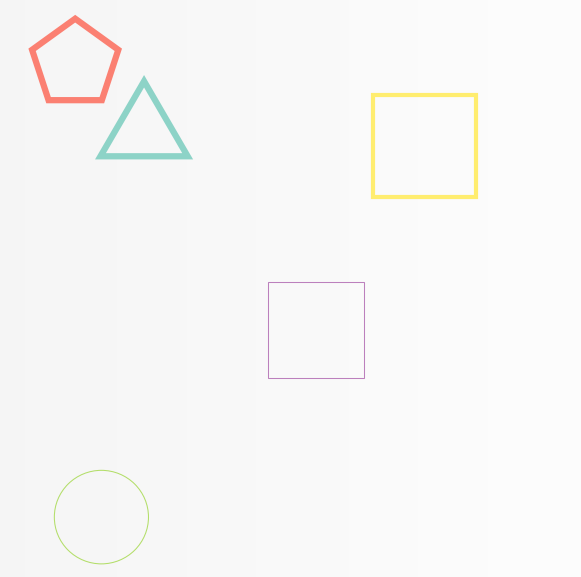[{"shape": "triangle", "thickness": 3, "radius": 0.43, "center": [0.248, 0.772]}, {"shape": "pentagon", "thickness": 3, "radius": 0.39, "center": [0.129, 0.889]}, {"shape": "circle", "thickness": 0.5, "radius": 0.4, "center": [0.174, 0.104]}, {"shape": "square", "thickness": 0.5, "radius": 0.42, "center": [0.543, 0.428]}, {"shape": "square", "thickness": 2, "radius": 0.44, "center": [0.731, 0.746]}]